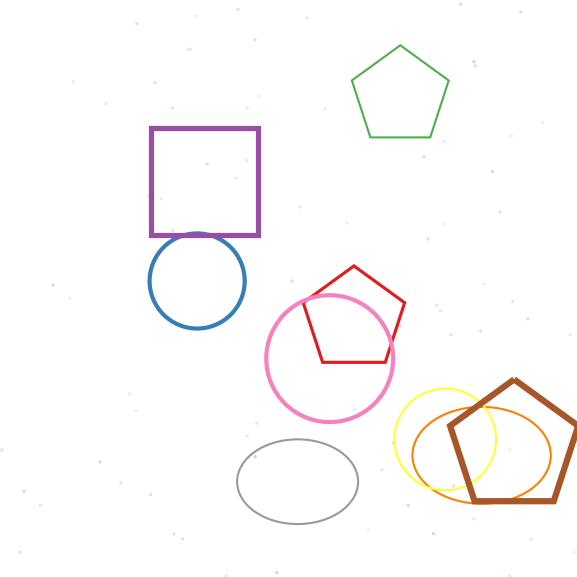[{"shape": "pentagon", "thickness": 1.5, "radius": 0.46, "center": [0.613, 0.446]}, {"shape": "circle", "thickness": 2, "radius": 0.41, "center": [0.341, 0.513]}, {"shape": "pentagon", "thickness": 1, "radius": 0.44, "center": [0.693, 0.833]}, {"shape": "square", "thickness": 2.5, "radius": 0.46, "center": [0.355, 0.684]}, {"shape": "oval", "thickness": 1, "radius": 0.6, "center": [0.834, 0.211]}, {"shape": "circle", "thickness": 1, "radius": 0.44, "center": [0.771, 0.238]}, {"shape": "pentagon", "thickness": 3, "radius": 0.58, "center": [0.89, 0.226]}, {"shape": "circle", "thickness": 2, "radius": 0.55, "center": [0.571, 0.378]}, {"shape": "oval", "thickness": 1, "radius": 0.52, "center": [0.515, 0.165]}]